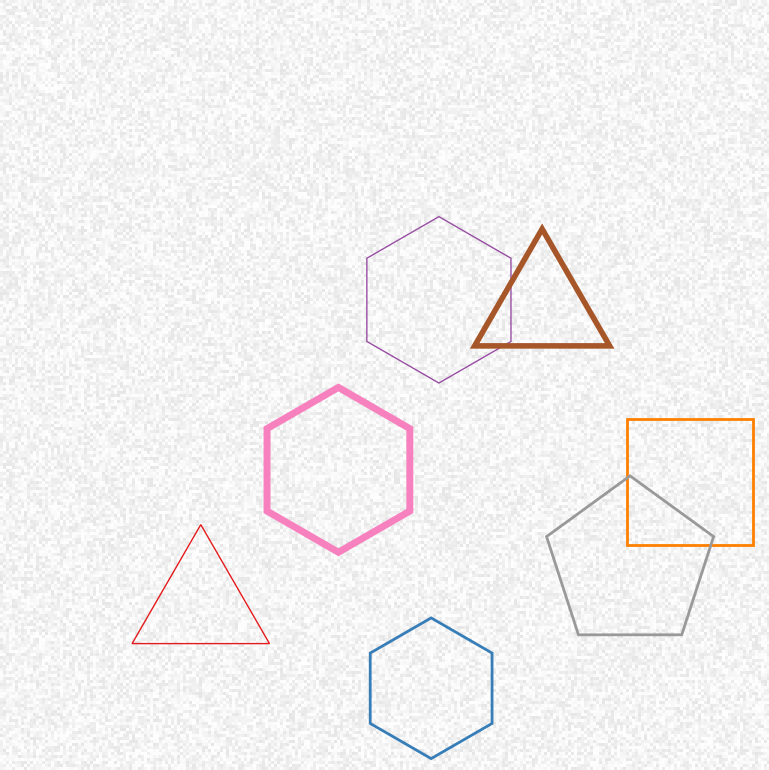[{"shape": "triangle", "thickness": 0.5, "radius": 0.52, "center": [0.261, 0.216]}, {"shape": "hexagon", "thickness": 1, "radius": 0.46, "center": [0.56, 0.106]}, {"shape": "hexagon", "thickness": 0.5, "radius": 0.54, "center": [0.57, 0.611]}, {"shape": "square", "thickness": 1, "radius": 0.41, "center": [0.897, 0.374]}, {"shape": "triangle", "thickness": 2, "radius": 0.51, "center": [0.704, 0.601]}, {"shape": "hexagon", "thickness": 2.5, "radius": 0.54, "center": [0.44, 0.39]}, {"shape": "pentagon", "thickness": 1, "radius": 0.57, "center": [0.818, 0.268]}]